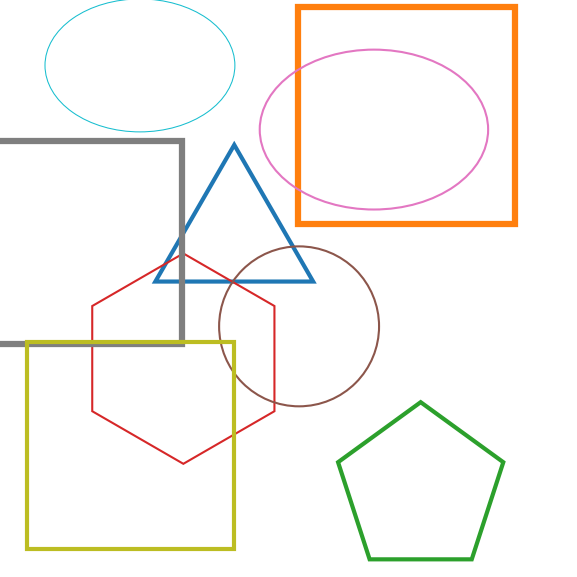[{"shape": "triangle", "thickness": 2, "radius": 0.79, "center": [0.406, 0.59]}, {"shape": "square", "thickness": 3, "radius": 0.94, "center": [0.704, 0.799]}, {"shape": "pentagon", "thickness": 2, "radius": 0.75, "center": [0.728, 0.152]}, {"shape": "hexagon", "thickness": 1, "radius": 0.91, "center": [0.317, 0.378]}, {"shape": "circle", "thickness": 1, "radius": 0.69, "center": [0.518, 0.434]}, {"shape": "oval", "thickness": 1, "radius": 0.99, "center": [0.648, 0.775]}, {"shape": "square", "thickness": 3, "radius": 0.88, "center": [0.139, 0.579]}, {"shape": "square", "thickness": 2, "radius": 0.89, "center": [0.226, 0.227]}, {"shape": "oval", "thickness": 0.5, "radius": 0.82, "center": [0.242, 0.886]}]